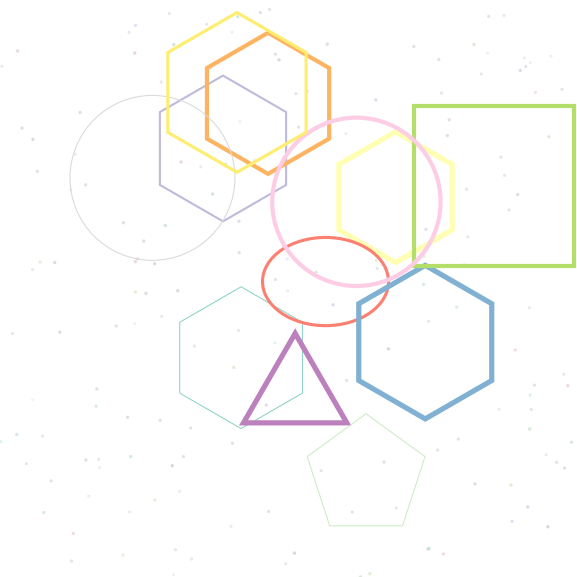[{"shape": "hexagon", "thickness": 0.5, "radius": 0.61, "center": [0.417, 0.38]}, {"shape": "hexagon", "thickness": 2.5, "radius": 0.57, "center": [0.685, 0.658]}, {"shape": "hexagon", "thickness": 1, "radius": 0.63, "center": [0.386, 0.742]}, {"shape": "oval", "thickness": 1.5, "radius": 0.55, "center": [0.564, 0.512]}, {"shape": "hexagon", "thickness": 2.5, "radius": 0.66, "center": [0.736, 0.407]}, {"shape": "hexagon", "thickness": 2, "radius": 0.61, "center": [0.464, 0.82]}, {"shape": "square", "thickness": 2, "radius": 0.69, "center": [0.855, 0.678]}, {"shape": "circle", "thickness": 2, "radius": 0.73, "center": [0.617, 0.65]}, {"shape": "circle", "thickness": 0.5, "radius": 0.71, "center": [0.264, 0.691]}, {"shape": "triangle", "thickness": 2.5, "radius": 0.52, "center": [0.511, 0.319]}, {"shape": "pentagon", "thickness": 0.5, "radius": 0.54, "center": [0.634, 0.175]}, {"shape": "hexagon", "thickness": 1.5, "radius": 0.69, "center": [0.41, 0.839]}]